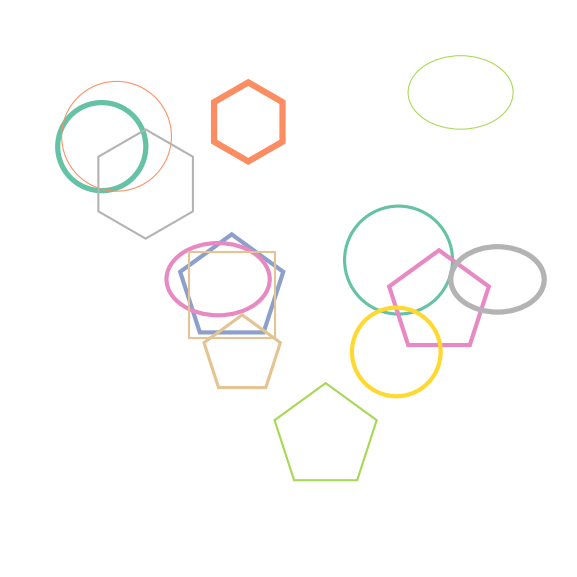[{"shape": "circle", "thickness": 1.5, "radius": 0.47, "center": [0.69, 0.549]}, {"shape": "circle", "thickness": 2.5, "radius": 0.38, "center": [0.176, 0.745]}, {"shape": "hexagon", "thickness": 3, "radius": 0.34, "center": [0.43, 0.788]}, {"shape": "circle", "thickness": 0.5, "radius": 0.48, "center": [0.202, 0.763]}, {"shape": "pentagon", "thickness": 2, "radius": 0.47, "center": [0.401, 0.499]}, {"shape": "pentagon", "thickness": 2, "radius": 0.45, "center": [0.76, 0.475]}, {"shape": "oval", "thickness": 2, "radius": 0.45, "center": [0.378, 0.516]}, {"shape": "oval", "thickness": 0.5, "radius": 0.45, "center": [0.798, 0.839]}, {"shape": "pentagon", "thickness": 1, "radius": 0.46, "center": [0.564, 0.243]}, {"shape": "circle", "thickness": 2, "radius": 0.38, "center": [0.686, 0.39]}, {"shape": "pentagon", "thickness": 1.5, "radius": 0.35, "center": [0.419, 0.384]}, {"shape": "square", "thickness": 1, "radius": 0.37, "center": [0.402, 0.488]}, {"shape": "hexagon", "thickness": 1, "radius": 0.47, "center": [0.252, 0.68]}, {"shape": "oval", "thickness": 2.5, "radius": 0.4, "center": [0.861, 0.515]}]